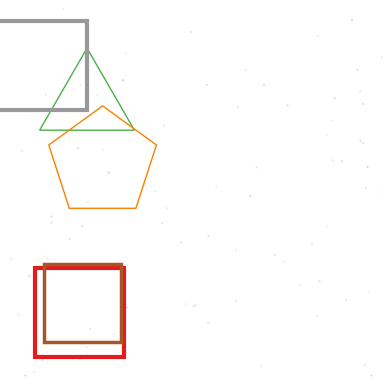[{"shape": "square", "thickness": 3, "radius": 0.58, "center": [0.206, 0.188]}, {"shape": "triangle", "thickness": 1, "radius": 0.71, "center": [0.226, 0.733]}, {"shape": "pentagon", "thickness": 1, "radius": 0.74, "center": [0.266, 0.578]}, {"shape": "square", "thickness": 2.5, "radius": 0.5, "center": [0.213, 0.213]}, {"shape": "square", "thickness": 3, "radius": 0.58, "center": [0.11, 0.83]}]